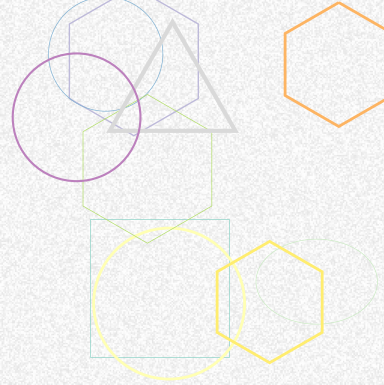[{"shape": "square", "thickness": 0.5, "radius": 0.9, "center": [0.415, 0.253]}, {"shape": "circle", "thickness": 2, "radius": 0.98, "center": [0.439, 0.211]}, {"shape": "hexagon", "thickness": 1, "radius": 0.97, "center": [0.348, 0.841]}, {"shape": "circle", "thickness": 0.5, "radius": 0.74, "center": [0.274, 0.86]}, {"shape": "hexagon", "thickness": 2, "radius": 0.8, "center": [0.88, 0.832]}, {"shape": "hexagon", "thickness": 0.5, "radius": 0.97, "center": [0.383, 0.561]}, {"shape": "triangle", "thickness": 3, "radius": 0.94, "center": [0.448, 0.754]}, {"shape": "circle", "thickness": 1.5, "radius": 0.83, "center": [0.199, 0.695]}, {"shape": "oval", "thickness": 0.5, "radius": 0.79, "center": [0.823, 0.268]}, {"shape": "hexagon", "thickness": 2, "radius": 0.79, "center": [0.7, 0.215]}]